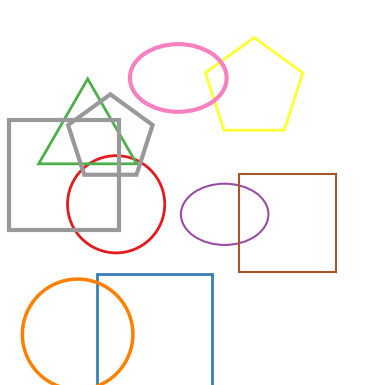[{"shape": "circle", "thickness": 2, "radius": 0.63, "center": [0.302, 0.469]}, {"shape": "square", "thickness": 2, "radius": 0.75, "center": [0.4, 0.14]}, {"shape": "triangle", "thickness": 2, "radius": 0.74, "center": [0.228, 0.648]}, {"shape": "oval", "thickness": 1.5, "radius": 0.57, "center": [0.584, 0.443]}, {"shape": "circle", "thickness": 2.5, "radius": 0.72, "center": [0.202, 0.132]}, {"shape": "pentagon", "thickness": 2, "radius": 0.67, "center": [0.66, 0.769]}, {"shape": "square", "thickness": 1.5, "radius": 0.63, "center": [0.746, 0.421]}, {"shape": "oval", "thickness": 3, "radius": 0.63, "center": [0.463, 0.797]}, {"shape": "pentagon", "thickness": 3, "radius": 0.58, "center": [0.287, 0.64]}, {"shape": "square", "thickness": 3, "radius": 0.72, "center": [0.167, 0.546]}]